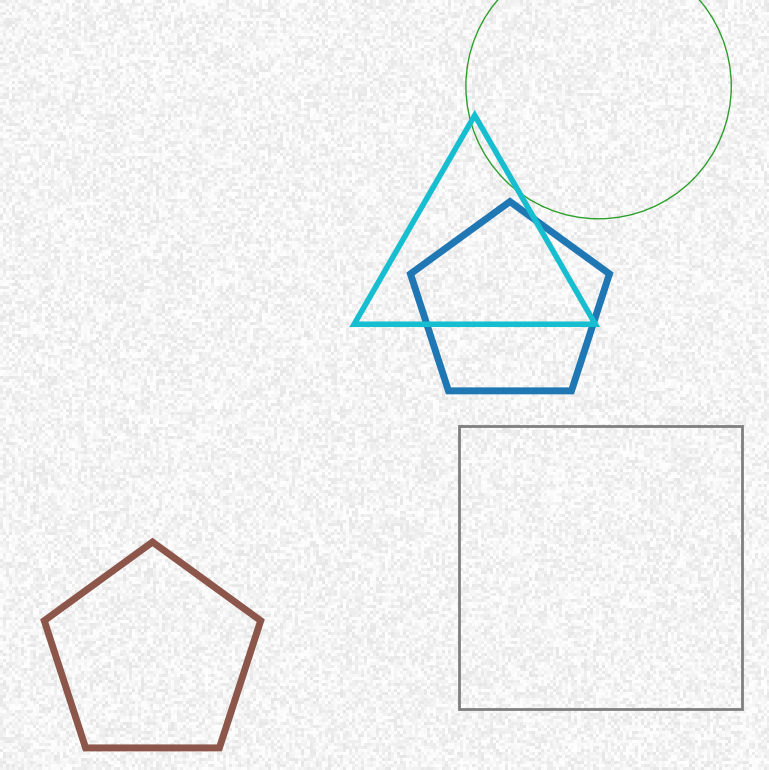[{"shape": "pentagon", "thickness": 2.5, "radius": 0.68, "center": [0.662, 0.602]}, {"shape": "circle", "thickness": 0.5, "radius": 0.86, "center": [0.777, 0.888]}, {"shape": "pentagon", "thickness": 2.5, "radius": 0.74, "center": [0.198, 0.148]}, {"shape": "square", "thickness": 1, "radius": 0.92, "center": [0.779, 0.263]}, {"shape": "triangle", "thickness": 2, "radius": 0.9, "center": [0.617, 0.669]}]